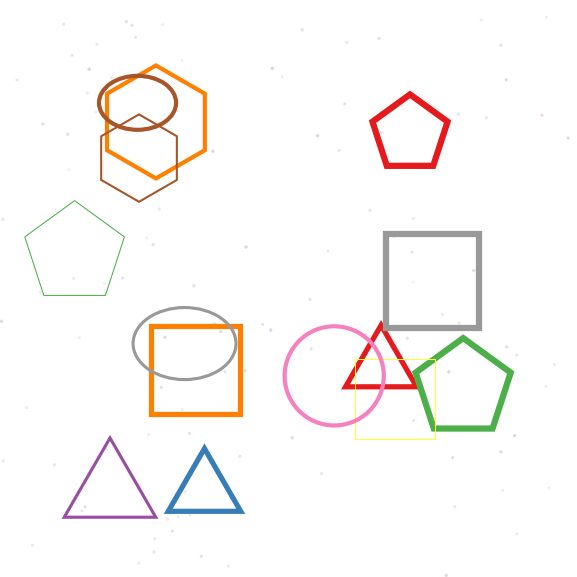[{"shape": "triangle", "thickness": 2.5, "radius": 0.36, "center": [0.66, 0.365]}, {"shape": "pentagon", "thickness": 3, "radius": 0.34, "center": [0.71, 0.767]}, {"shape": "triangle", "thickness": 2.5, "radius": 0.36, "center": [0.354, 0.15]}, {"shape": "pentagon", "thickness": 0.5, "radius": 0.45, "center": [0.129, 0.561]}, {"shape": "pentagon", "thickness": 3, "radius": 0.43, "center": [0.802, 0.327]}, {"shape": "triangle", "thickness": 1.5, "radius": 0.46, "center": [0.19, 0.149]}, {"shape": "hexagon", "thickness": 2, "radius": 0.49, "center": [0.27, 0.788]}, {"shape": "square", "thickness": 2.5, "radius": 0.38, "center": [0.339, 0.358]}, {"shape": "square", "thickness": 0.5, "radius": 0.34, "center": [0.684, 0.308]}, {"shape": "oval", "thickness": 2, "radius": 0.33, "center": [0.238, 0.821]}, {"shape": "hexagon", "thickness": 1, "radius": 0.38, "center": [0.241, 0.725]}, {"shape": "circle", "thickness": 2, "radius": 0.43, "center": [0.579, 0.348]}, {"shape": "square", "thickness": 3, "radius": 0.4, "center": [0.748, 0.513]}, {"shape": "oval", "thickness": 1.5, "radius": 0.45, "center": [0.32, 0.404]}]